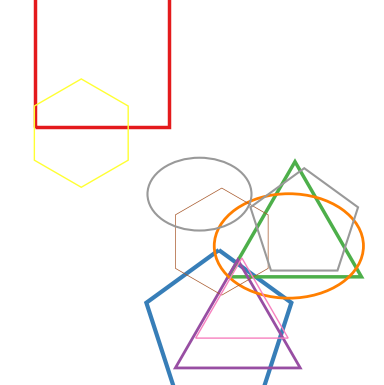[{"shape": "square", "thickness": 2.5, "radius": 0.87, "center": [0.265, 0.844]}, {"shape": "pentagon", "thickness": 3, "radius": 0.99, "center": [0.568, 0.152]}, {"shape": "triangle", "thickness": 2.5, "radius": 1.0, "center": [0.766, 0.381]}, {"shape": "triangle", "thickness": 2, "radius": 0.94, "center": [0.618, 0.138]}, {"shape": "oval", "thickness": 2, "radius": 0.97, "center": [0.75, 0.361]}, {"shape": "hexagon", "thickness": 1, "radius": 0.7, "center": [0.211, 0.654]}, {"shape": "hexagon", "thickness": 0.5, "radius": 0.7, "center": [0.576, 0.372]}, {"shape": "triangle", "thickness": 1, "radius": 0.69, "center": [0.628, 0.191]}, {"shape": "pentagon", "thickness": 1.5, "radius": 0.73, "center": [0.79, 0.416]}, {"shape": "oval", "thickness": 1.5, "radius": 0.68, "center": [0.518, 0.496]}]